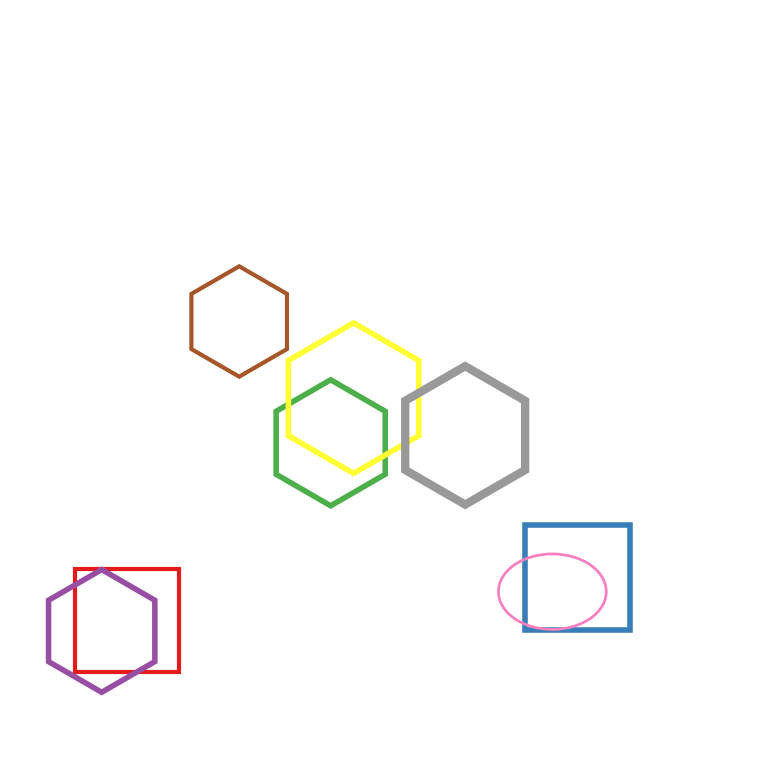[{"shape": "square", "thickness": 1.5, "radius": 0.34, "center": [0.165, 0.194]}, {"shape": "square", "thickness": 2, "radius": 0.34, "center": [0.751, 0.25]}, {"shape": "hexagon", "thickness": 2, "radius": 0.41, "center": [0.429, 0.425]}, {"shape": "hexagon", "thickness": 2, "radius": 0.4, "center": [0.132, 0.181]}, {"shape": "hexagon", "thickness": 2, "radius": 0.49, "center": [0.459, 0.483]}, {"shape": "hexagon", "thickness": 1.5, "radius": 0.36, "center": [0.311, 0.582]}, {"shape": "oval", "thickness": 1, "radius": 0.35, "center": [0.717, 0.232]}, {"shape": "hexagon", "thickness": 3, "radius": 0.45, "center": [0.604, 0.435]}]